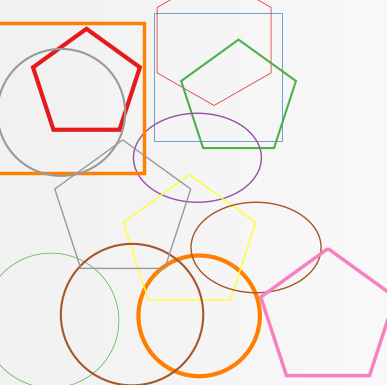[{"shape": "pentagon", "thickness": 3, "radius": 0.72, "center": [0.223, 0.78]}, {"shape": "hexagon", "thickness": 0.5, "radius": 0.85, "center": [0.552, 0.896]}, {"shape": "square", "thickness": 0.5, "radius": 0.83, "center": [0.563, 0.8]}, {"shape": "pentagon", "thickness": 1.5, "radius": 0.78, "center": [0.616, 0.741]}, {"shape": "circle", "thickness": 0.5, "radius": 0.88, "center": [0.132, 0.168]}, {"shape": "oval", "thickness": 1, "radius": 0.83, "center": [0.51, 0.59]}, {"shape": "circle", "thickness": 3, "radius": 0.78, "center": [0.514, 0.18]}, {"shape": "square", "thickness": 2.5, "radius": 0.97, "center": [0.178, 0.745]}, {"shape": "pentagon", "thickness": 1, "radius": 0.9, "center": [0.489, 0.366]}, {"shape": "oval", "thickness": 1, "radius": 0.84, "center": [0.661, 0.357]}, {"shape": "circle", "thickness": 1.5, "radius": 0.92, "center": [0.341, 0.183]}, {"shape": "pentagon", "thickness": 2.5, "radius": 0.91, "center": [0.846, 0.172]}, {"shape": "circle", "thickness": 1.5, "radius": 0.82, "center": [0.158, 0.708]}, {"shape": "pentagon", "thickness": 1, "radius": 0.92, "center": [0.317, 0.452]}]